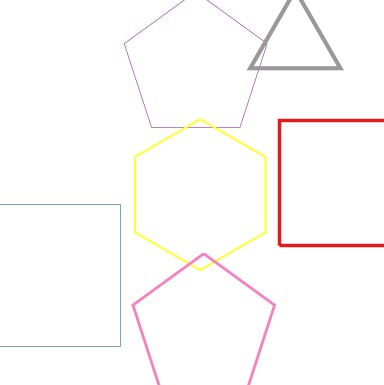[{"shape": "square", "thickness": 2.5, "radius": 0.81, "center": [0.887, 0.527]}, {"shape": "square", "thickness": 0.5, "radius": 0.93, "center": [0.127, 0.285]}, {"shape": "pentagon", "thickness": 0.5, "radius": 0.98, "center": [0.508, 0.826]}, {"shape": "hexagon", "thickness": 1.5, "radius": 0.98, "center": [0.52, 0.494]}, {"shape": "pentagon", "thickness": 2, "radius": 0.97, "center": [0.529, 0.148]}, {"shape": "triangle", "thickness": 3, "radius": 0.68, "center": [0.767, 0.89]}]